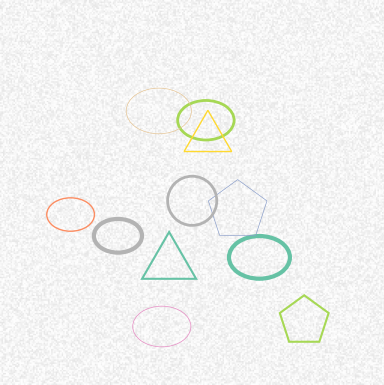[{"shape": "oval", "thickness": 3, "radius": 0.4, "center": [0.674, 0.331]}, {"shape": "triangle", "thickness": 1.5, "radius": 0.41, "center": [0.439, 0.316]}, {"shape": "oval", "thickness": 1, "radius": 0.31, "center": [0.183, 0.443]}, {"shape": "pentagon", "thickness": 0.5, "radius": 0.4, "center": [0.617, 0.453]}, {"shape": "oval", "thickness": 0.5, "radius": 0.38, "center": [0.42, 0.152]}, {"shape": "oval", "thickness": 2, "radius": 0.37, "center": [0.535, 0.688]}, {"shape": "pentagon", "thickness": 1.5, "radius": 0.33, "center": [0.79, 0.166]}, {"shape": "triangle", "thickness": 1, "radius": 0.36, "center": [0.54, 0.642]}, {"shape": "oval", "thickness": 0.5, "radius": 0.42, "center": [0.413, 0.712]}, {"shape": "oval", "thickness": 3, "radius": 0.31, "center": [0.306, 0.388]}, {"shape": "circle", "thickness": 2, "radius": 0.32, "center": [0.499, 0.478]}]